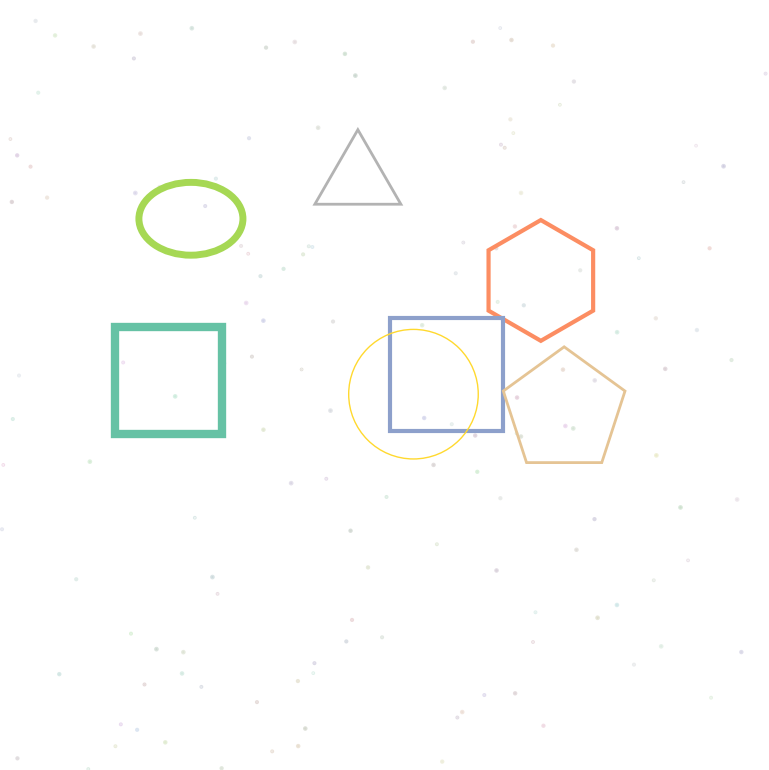[{"shape": "square", "thickness": 3, "radius": 0.35, "center": [0.219, 0.506]}, {"shape": "hexagon", "thickness": 1.5, "radius": 0.39, "center": [0.702, 0.636]}, {"shape": "square", "thickness": 1.5, "radius": 0.37, "center": [0.58, 0.513]}, {"shape": "oval", "thickness": 2.5, "radius": 0.34, "center": [0.248, 0.716]}, {"shape": "circle", "thickness": 0.5, "radius": 0.42, "center": [0.537, 0.488]}, {"shape": "pentagon", "thickness": 1, "radius": 0.42, "center": [0.733, 0.466]}, {"shape": "triangle", "thickness": 1, "radius": 0.32, "center": [0.465, 0.767]}]